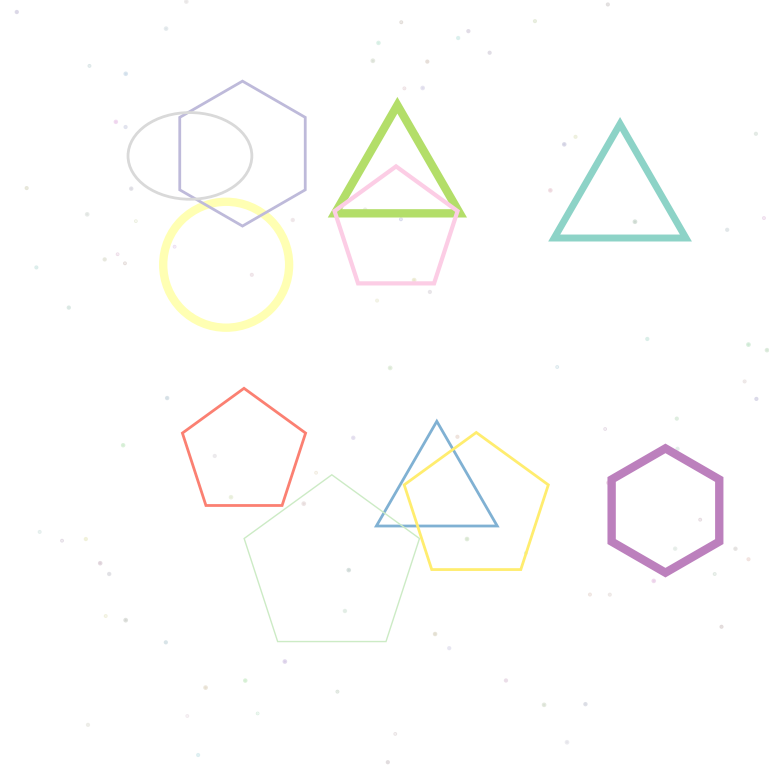[{"shape": "triangle", "thickness": 2.5, "radius": 0.49, "center": [0.805, 0.74]}, {"shape": "circle", "thickness": 3, "radius": 0.41, "center": [0.294, 0.656]}, {"shape": "hexagon", "thickness": 1, "radius": 0.47, "center": [0.315, 0.801]}, {"shape": "pentagon", "thickness": 1, "radius": 0.42, "center": [0.317, 0.412]}, {"shape": "triangle", "thickness": 1, "radius": 0.45, "center": [0.567, 0.362]}, {"shape": "triangle", "thickness": 3, "radius": 0.47, "center": [0.516, 0.77]}, {"shape": "pentagon", "thickness": 1.5, "radius": 0.42, "center": [0.514, 0.7]}, {"shape": "oval", "thickness": 1, "radius": 0.4, "center": [0.247, 0.798]}, {"shape": "hexagon", "thickness": 3, "radius": 0.4, "center": [0.864, 0.337]}, {"shape": "pentagon", "thickness": 0.5, "radius": 0.6, "center": [0.431, 0.264]}, {"shape": "pentagon", "thickness": 1, "radius": 0.49, "center": [0.619, 0.34]}]